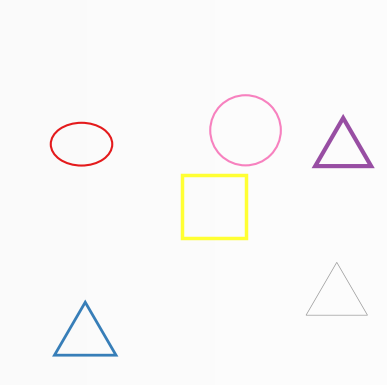[{"shape": "oval", "thickness": 1.5, "radius": 0.4, "center": [0.21, 0.626]}, {"shape": "triangle", "thickness": 2, "radius": 0.46, "center": [0.22, 0.123]}, {"shape": "triangle", "thickness": 3, "radius": 0.42, "center": [0.886, 0.61]}, {"shape": "square", "thickness": 2.5, "radius": 0.41, "center": [0.552, 0.463]}, {"shape": "circle", "thickness": 1.5, "radius": 0.46, "center": [0.634, 0.662]}, {"shape": "triangle", "thickness": 0.5, "radius": 0.46, "center": [0.869, 0.227]}]